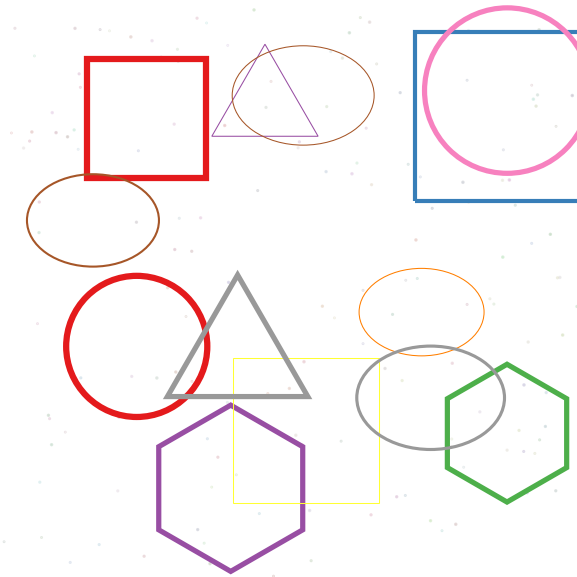[{"shape": "circle", "thickness": 3, "radius": 0.61, "center": [0.237, 0.399]}, {"shape": "square", "thickness": 3, "radius": 0.51, "center": [0.253, 0.794]}, {"shape": "square", "thickness": 2, "radius": 0.73, "center": [0.866, 0.798]}, {"shape": "hexagon", "thickness": 2.5, "radius": 0.6, "center": [0.878, 0.249]}, {"shape": "hexagon", "thickness": 2.5, "radius": 0.72, "center": [0.4, 0.154]}, {"shape": "triangle", "thickness": 0.5, "radius": 0.53, "center": [0.459, 0.816]}, {"shape": "oval", "thickness": 0.5, "radius": 0.54, "center": [0.73, 0.459]}, {"shape": "square", "thickness": 0.5, "radius": 0.63, "center": [0.53, 0.254]}, {"shape": "oval", "thickness": 1, "radius": 0.57, "center": [0.161, 0.617]}, {"shape": "oval", "thickness": 0.5, "radius": 0.61, "center": [0.525, 0.834]}, {"shape": "circle", "thickness": 2.5, "radius": 0.72, "center": [0.878, 0.842]}, {"shape": "triangle", "thickness": 2.5, "radius": 0.7, "center": [0.411, 0.383]}, {"shape": "oval", "thickness": 1.5, "radius": 0.64, "center": [0.746, 0.31]}]